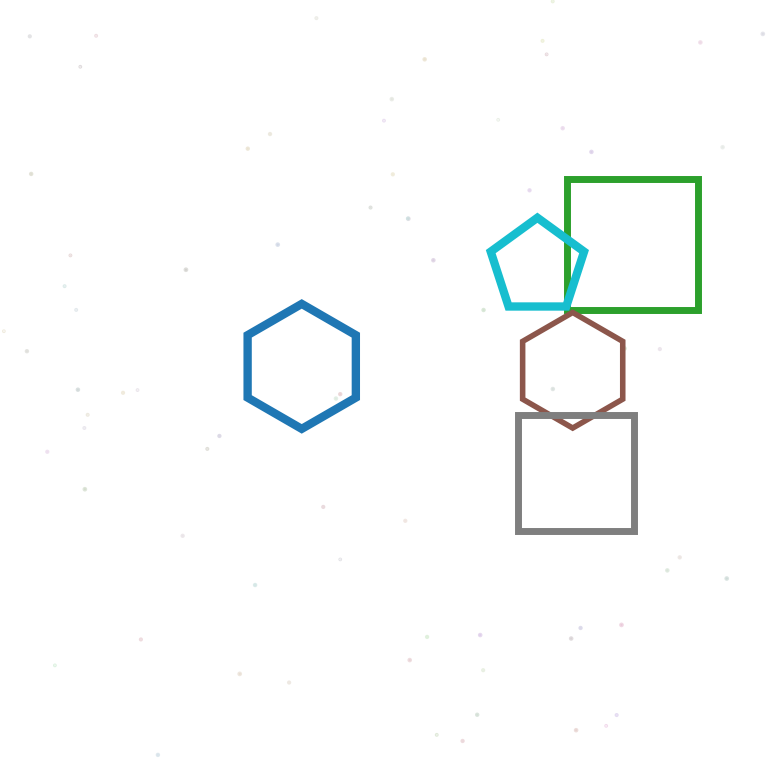[{"shape": "hexagon", "thickness": 3, "radius": 0.41, "center": [0.392, 0.524]}, {"shape": "square", "thickness": 2.5, "radius": 0.43, "center": [0.822, 0.683]}, {"shape": "hexagon", "thickness": 2, "radius": 0.38, "center": [0.744, 0.519]}, {"shape": "square", "thickness": 2.5, "radius": 0.38, "center": [0.749, 0.386]}, {"shape": "pentagon", "thickness": 3, "radius": 0.32, "center": [0.698, 0.654]}]